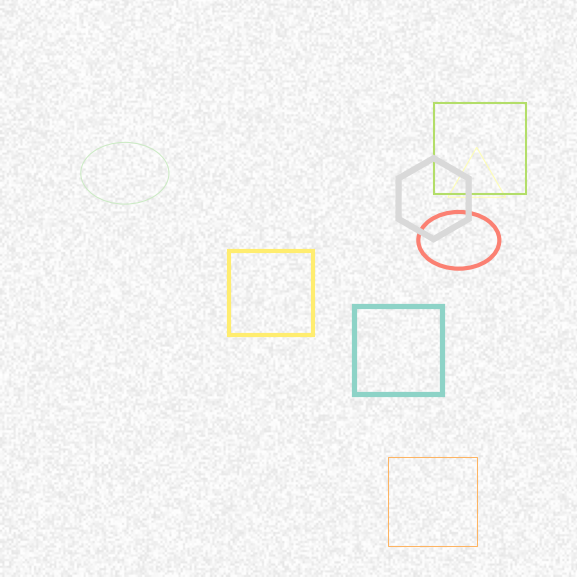[{"shape": "square", "thickness": 2.5, "radius": 0.38, "center": [0.689, 0.394]}, {"shape": "triangle", "thickness": 0.5, "radius": 0.29, "center": [0.825, 0.686]}, {"shape": "oval", "thickness": 2, "radius": 0.35, "center": [0.795, 0.583]}, {"shape": "square", "thickness": 0.5, "radius": 0.39, "center": [0.749, 0.131]}, {"shape": "square", "thickness": 1, "radius": 0.4, "center": [0.831, 0.742]}, {"shape": "hexagon", "thickness": 3, "radius": 0.35, "center": [0.751, 0.655]}, {"shape": "oval", "thickness": 0.5, "radius": 0.38, "center": [0.216, 0.699]}, {"shape": "square", "thickness": 2, "radius": 0.37, "center": [0.47, 0.492]}]